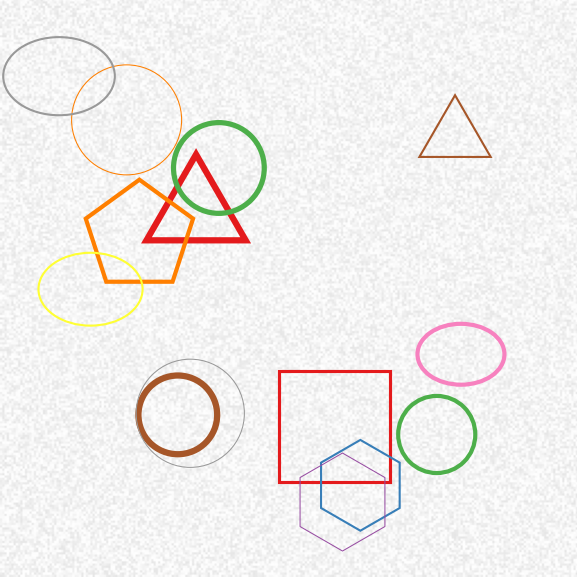[{"shape": "triangle", "thickness": 3, "radius": 0.5, "center": [0.34, 0.633]}, {"shape": "square", "thickness": 1.5, "radius": 0.48, "center": [0.579, 0.26]}, {"shape": "hexagon", "thickness": 1, "radius": 0.39, "center": [0.624, 0.159]}, {"shape": "circle", "thickness": 2, "radius": 0.33, "center": [0.756, 0.247]}, {"shape": "circle", "thickness": 2.5, "radius": 0.39, "center": [0.379, 0.708]}, {"shape": "hexagon", "thickness": 0.5, "radius": 0.42, "center": [0.593, 0.13]}, {"shape": "pentagon", "thickness": 2, "radius": 0.49, "center": [0.241, 0.59]}, {"shape": "circle", "thickness": 0.5, "radius": 0.48, "center": [0.219, 0.792]}, {"shape": "oval", "thickness": 1, "radius": 0.45, "center": [0.157, 0.498]}, {"shape": "circle", "thickness": 3, "radius": 0.34, "center": [0.308, 0.281]}, {"shape": "triangle", "thickness": 1, "radius": 0.36, "center": [0.788, 0.763]}, {"shape": "oval", "thickness": 2, "radius": 0.38, "center": [0.798, 0.386]}, {"shape": "oval", "thickness": 1, "radius": 0.48, "center": [0.102, 0.867]}, {"shape": "circle", "thickness": 0.5, "radius": 0.47, "center": [0.329, 0.283]}]